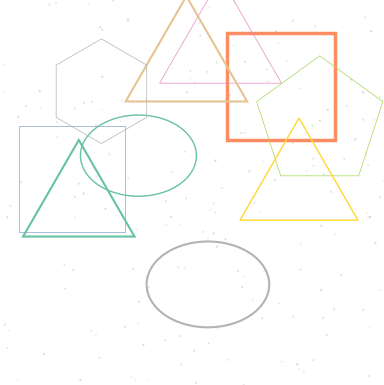[{"shape": "triangle", "thickness": 1.5, "radius": 0.84, "center": [0.205, 0.469]}, {"shape": "oval", "thickness": 1, "radius": 0.75, "center": [0.36, 0.596]}, {"shape": "square", "thickness": 2.5, "radius": 0.7, "center": [0.73, 0.776]}, {"shape": "square", "thickness": 0.5, "radius": 0.69, "center": [0.187, 0.536]}, {"shape": "triangle", "thickness": 0.5, "radius": 0.91, "center": [0.573, 0.875]}, {"shape": "pentagon", "thickness": 0.5, "radius": 0.86, "center": [0.83, 0.683]}, {"shape": "triangle", "thickness": 1, "radius": 0.88, "center": [0.777, 0.517]}, {"shape": "triangle", "thickness": 1.5, "radius": 0.91, "center": [0.484, 0.828]}, {"shape": "hexagon", "thickness": 0.5, "radius": 0.68, "center": [0.263, 0.763]}, {"shape": "oval", "thickness": 1.5, "radius": 0.8, "center": [0.54, 0.261]}]